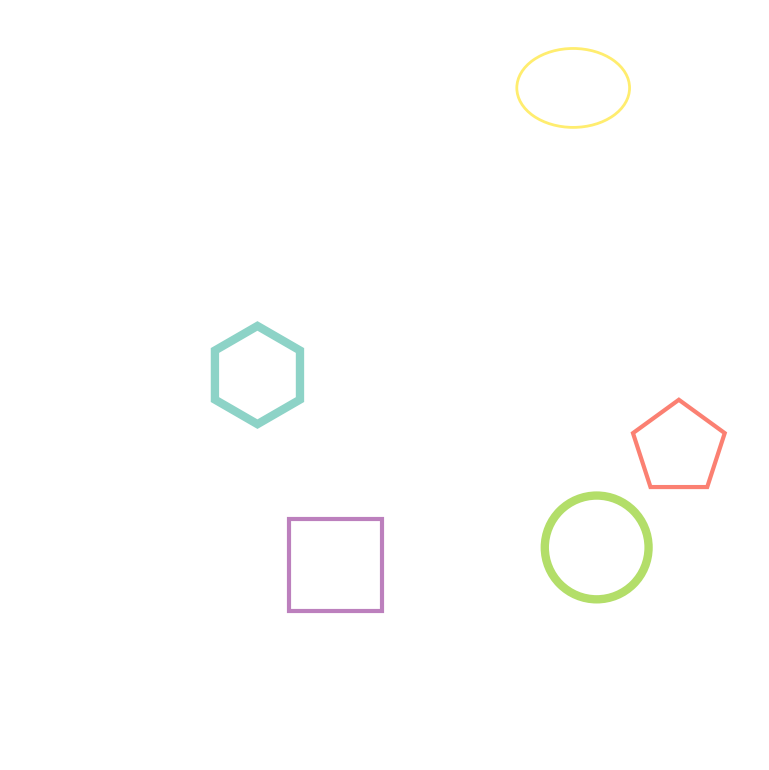[{"shape": "hexagon", "thickness": 3, "radius": 0.32, "center": [0.334, 0.513]}, {"shape": "pentagon", "thickness": 1.5, "radius": 0.31, "center": [0.882, 0.418]}, {"shape": "circle", "thickness": 3, "radius": 0.34, "center": [0.775, 0.289]}, {"shape": "square", "thickness": 1.5, "radius": 0.3, "center": [0.436, 0.266]}, {"shape": "oval", "thickness": 1, "radius": 0.37, "center": [0.744, 0.886]}]